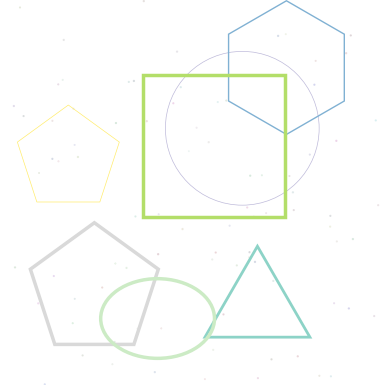[{"shape": "triangle", "thickness": 2, "radius": 0.79, "center": [0.669, 0.203]}, {"shape": "circle", "thickness": 0.5, "radius": 1.0, "center": [0.629, 0.667]}, {"shape": "hexagon", "thickness": 1, "radius": 0.87, "center": [0.744, 0.824]}, {"shape": "square", "thickness": 2.5, "radius": 0.93, "center": [0.556, 0.621]}, {"shape": "pentagon", "thickness": 2.5, "radius": 0.87, "center": [0.245, 0.247]}, {"shape": "oval", "thickness": 2.5, "radius": 0.74, "center": [0.409, 0.173]}, {"shape": "pentagon", "thickness": 0.5, "radius": 0.7, "center": [0.178, 0.588]}]